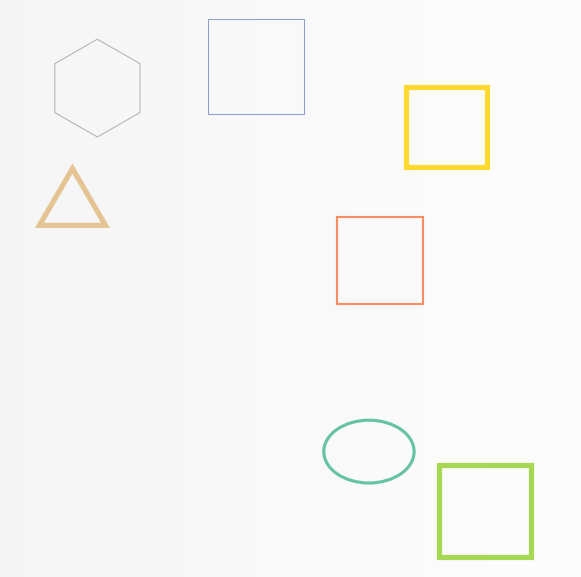[{"shape": "oval", "thickness": 1.5, "radius": 0.39, "center": [0.635, 0.217]}, {"shape": "square", "thickness": 1, "radius": 0.37, "center": [0.654, 0.548]}, {"shape": "square", "thickness": 0.5, "radius": 0.41, "center": [0.44, 0.883]}, {"shape": "square", "thickness": 2.5, "radius": 0.4, "center": [0.834, 0.114]}, {"shape": "square", "thickness": 2.5, "radius": 0.35, "center": [0.768, 0.78]}, {"shape": "triangle", "thickness": 2.5, "radius": 0.33, "center": [0.125, 0.642]}, {"shape": "hexagon", "thickness": 0.5, "radius": 0.42, "center": [0.168, 0.847]}]